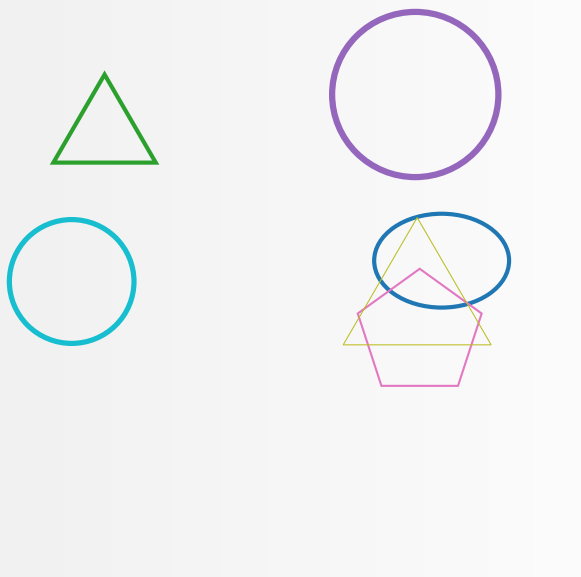[{"shape": "oval", "thickness": 2, "radius": 0.58, "center": [0.76, 0.548]}, {"shape": "triangle", "thickness": 2, "radius": 0.51, "center": [0.18, 0.768]}, {"shape": "circle", "thickness": 3, "radius": 0.72, "center": [0.714, 0.835]}, {"shape": "pentagon", "thickness": 1, "radius": 0.56, "center": [0.722, 0.422]}, {"shape": "triangle", "thickness": 0.5, "radius": 0.73, "center": [0.718, 0.475]}, {"shape": "circle", "thickness": 2.5, "radius": 0.54, "center": [0.123, 0.512]}]